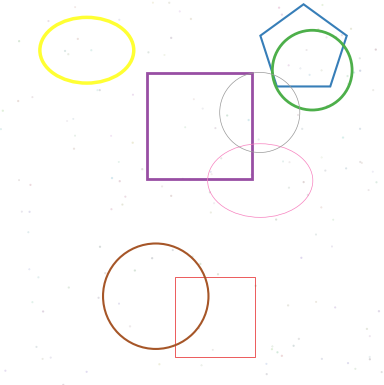[{"shape": "square", "thickness": 0.5, "radius": 0.52, "center": [0.558, 0.176]}, {"shape": "pentagon", "thickness": 1.5, "radius": 0.59, "center": [0.788, 0.871]}, {"shape": "circle", "thickness": 2, "radius": 0.52, "center": [0.811, 0.818]}, {"shape": "square", "thickness": 2, "radius": 0.68, "center": [0.519, 0.673]}, {"shape": "oval", "thickness": 2.5, "radius": 0.61, "center": [0.225, 0.87]}, {"shape": "circle", "thickness": 1.5, "radius": 0.68, "center": [0.405, 0.231]}, {"shape": "oval", "thickness": 0.5, "radius": 0.68, "center": [0.676, 0.531]}, {"shape": "circle", "thickness": 0.5, "radius": 0.52, "center": [0.675, 0.708]}]